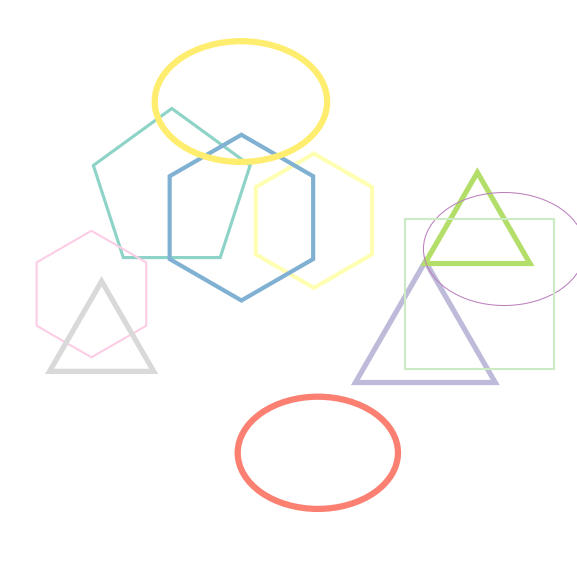[{"shape": "pentagon", "thickness": 1.5, "radius": 0.71, "center": [0.297, 0.669]}, {"shape": "hexagon", "thickness": 2, "radius": 0.58, "center": [0.544, 0.617]}, {"shape": "triangle", "thickness": 2.5, "radius": 0.7, "center": [0.737, 0.407]}, {"shape": "oval", "thickness": 3, "radius": 0.69, "center": [0.55, 0.215]}, {"shape": "hexagon", "thickness": 2, "radius": 0.72, "center": [0.418, 0.622]}, {"shape": "triangle", "thickness": 2.5, "radius": 0.53, "center": [0.827, 0.595]}, {"shape": "hexagon", "thickness": 1, "radius": 0.55, "center": [0.158, 0.49]}, {"shape": "triangle", "thickness": 2.5, "radius": 0.52, "center": [0.176, 0.408]}, {"shape": "oval", "thickness": 0.5, "radius": 0.7, "center": [0.873, 0.568]}, {"shape": "square", "thickness": 1, "radius": 0.65, "center": [0.83, 0.49]}, {"shape": "oval", "thickness": 3, "radius": 0.75, "center": [0.417, 0.823]}]